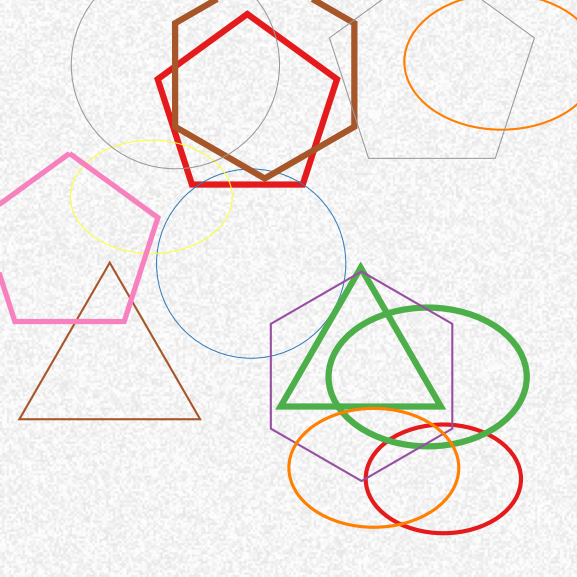[{"shape": "pentagon", "thickness": 3, "radius": 0.82, "center": [0.428, 0.812]}, {"shape": "oval", "thickness": 2, "radius": 0.67, "center": [0.768, 0.17]}, {"shape": "circle", "thickness": 0.5, "radius": 0.82, "center": [0.435, 0.543]}, {"shape": "triangle", "thickness": 3, "radius": 0.8, "center": [0.625, 0.375]}, {"shape": "oval", "thickness": 3, "radius": 0.86, "center": [0.741, 0.346]}, {"shape": "hexagon", "thickness": 1, "radius": 0.91, "center": [0.626, 0.348]}, {"shape": "oval", "thickness": 1.5, "radius": 0.74, "center": [0.647, 0.189]}, {"shape": "oval", "thickness": 1, "radius": 0.84, "center": [0.868, 0.892]}, {"shape": "oval", "thickness": 0.5, "radius": 0.7, "center": [0.262, 0.658]}, {"shape": "triangle", "thickness": 1, "radius": 0.9, "center": [0.19, 0.364]}, {"shape": "hexagon", "thickness": 3, "radius": 0.9, "center": [0.458, 0.869]}, {"shape": "pentagon", "thickness": 2.5, "radius": 0.8, "center": [0.12, 0.573]}, {"shape": "pentagon", "thickness": 0.5, "radius": 0.93, "center": [0.748, 0.876]}, {"shape": "circle", "thickness": 0.5, "radius": 0.9, "center": [0.304, 0.887]}]